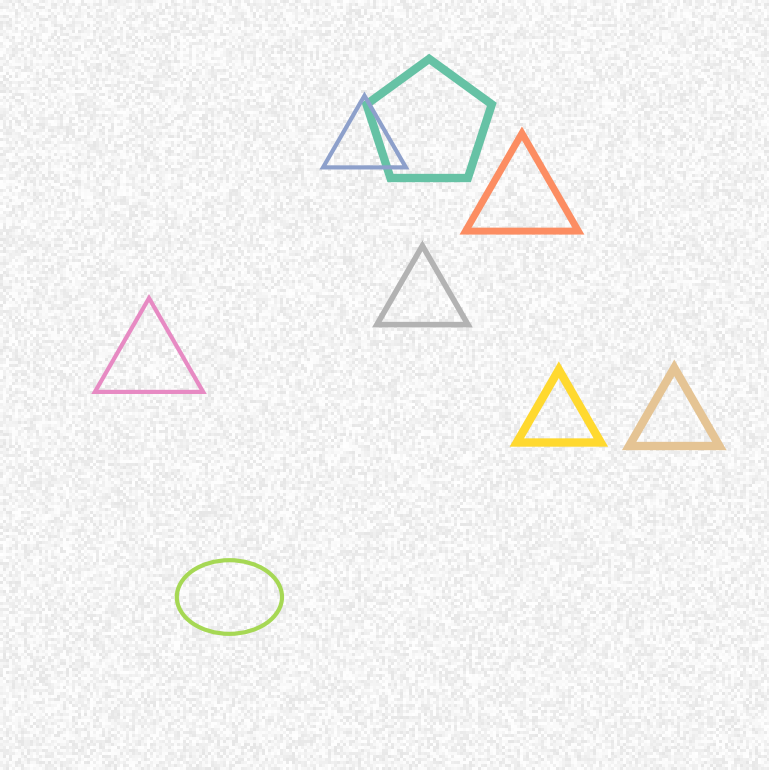[{"shape": "pentagon", "thickness": 3, "radius": 0.43, "center": [0.557, 0.838]}, {"shape": "triangle", "thickness": 2.5, "radius": 0.42, "center": [0.678, 0.742]}, {"shape": "triangle", "thickness": 1.5, "radius": 0.31, "center": [0.473, 0.814]}, {"shape": "triangle", "thickness": 1.5, "radius": 0.41, "center": [0.194, 0.532]}, {"shape": "oval", "thickness": 1.5, "radius": 0.34, "center": [0.298, 0.225]}, {"shape": "triangle", "thickness": 3, "radius": 0.32, "center": [0.726, 0.457]}, {"shape": "triangle", "thickness": 3, "radius": 0.34, "center": [0.876, 0.455]}, {"shape": "triangle", "thickness": 2, "radius": 0.34, "center": [0.549, 0.613]}]